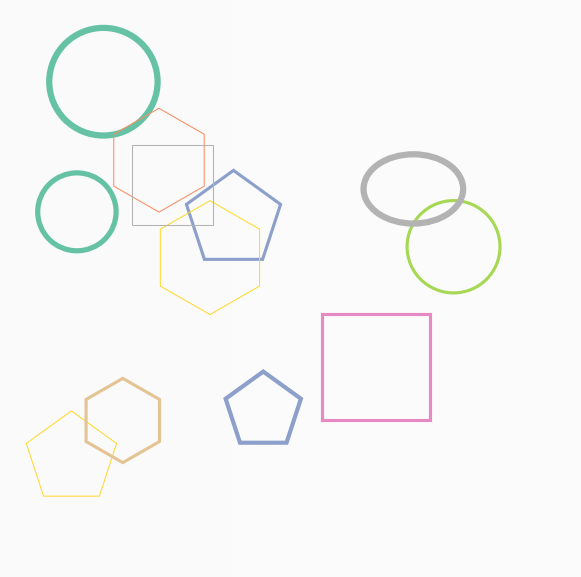[{"shape": "circle", "thickness": 2.5, "radius": 0.34, "center": [0.132, 0.632]}, {"shape": "circle", "thickness": 3, "radius": 0.47, "center": [0.178, 0.858]}, {"shape": "hexagon", "thickness": 0.5, "radius": 0.45, "center": [0.274, 0.722]}, {"shape": "pentagon", "thickness": 2, "radius": 0.34, "center": [0.453, 0.288]}, {"shape": "pentagon", "thickness": 1.5, "radius": 0.43, "center": [0.402, 0.619]}, {"shape": "square", "thickness": 1.5, "radius": 0.46, "center": [0.647, 0.364]}, {"shape": "circle", "thickness": 1.5, "radius": 0.4, "center": [0.78, 0.572]}, {"shape": "pentagon", "thickness": 0.5, "radius": 0.41, "center": [0.123, 0.206]}, {"shape": "hexagon", "thickness": 0.5, "radius": 0.49, "center": [0.361, 0.553]}, {"shape": "hexagon", "thickness": 1.5, "radius": 0.36, "center": [0.211, 0.271]}, {"shape": "square", "thickness": 0.5, "radius": 0.35, "center": [0.297, 0.678]}, {"shape": "oval", "thickness": 3, "radius": 0.43, "center": [0.711, 0.672]}]